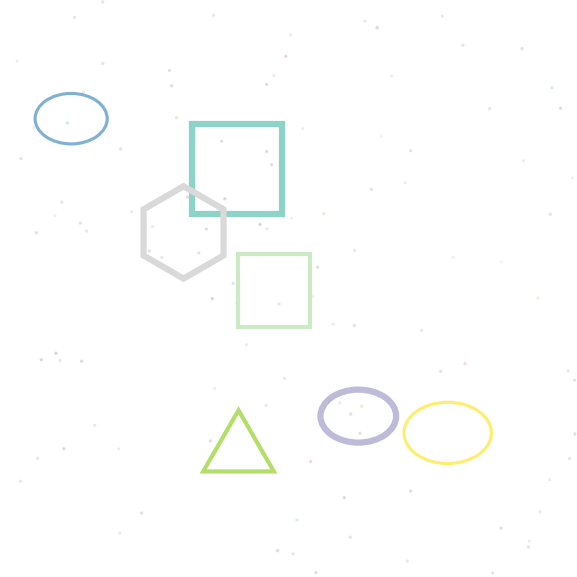[{"shape": "square", "thickness": 3, "radius": 0.39, "center": [0.411, 0.706]}, {"shape": "oval", "thickness": 3, "radius": 0.33, "center": [0.62, 0.279]}, {"shape": "oval", "thickness": 1.5, "radius": 0.31, "center": [0.123, 0.794]}, {"shape": "triangle", "thickness": 2, "radius": 0.35, "center": [0.413, 0.218]}, {"shape": "hexagon", "thickness": 3, "radius": 0.4, "center": [0.318, 0.597]}, {"shape": "square", "thickness": 2, "radius": 0.31, "center": [0.475, 0.496]}, {"shape": "oval", "thickness": 1.5, "radius": 0.38, "center": [0.775, 0.25]}]